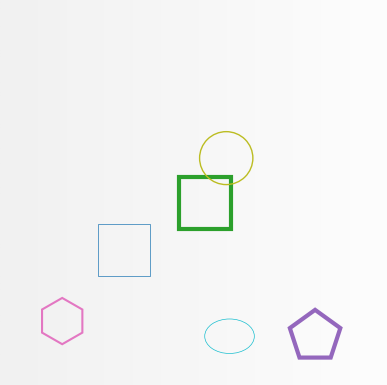[{"shape": "square", "thickness": 0.5, "radius": 0.33, "center": [0.32, 0.351]}, {"shape": "square", "thickness": 3, "radius": 0.34, "center": [0.528, 0.473]}, {"shape": "pentagon", "thickness": 3, "radius": 0.34, "center": [0.813, 0.127]}, {"shape": "hexagon", "thickness": 1.5, "radius": 0.3, "center": [0.161, 0.166]}, {"shape": "circle", "thickness": 1, "radius": 0.34, "center": [0.584, 0.589]}, {"shape": "oval", "thickness": 0.5, "radius": 0.32, "center": [0.592, 0.127]}]